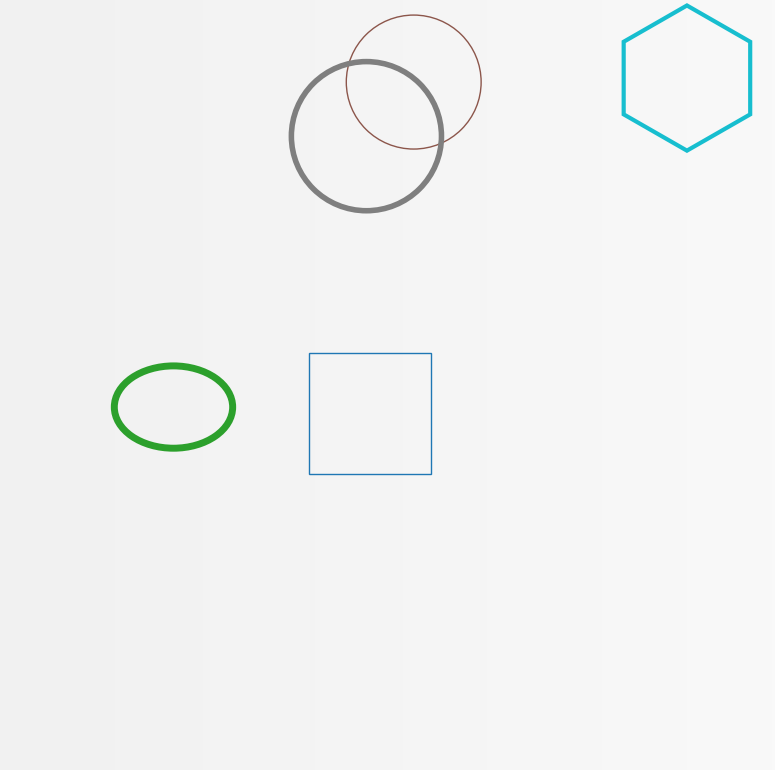[{"shape": "square", "thickness": 0.5, "radius": 0.4, "center": [0.477, 0.463]}, {"shape": "oval", "thickness": 2.5, "radius": 0.38, "center": [0.224, 0.471]}, {"shape": "circle", "thickness": 0.5, "radius": 0.43, "center": [0.534, 0.893]}, {"shape": "circle", "thickness": 2, "radius": 0.48, "center": [0.473, 0.823]}, {"shape": "hexagon", "thickness": 1.5, "radius": 0.47, "center": [0.886, 0.899]}]